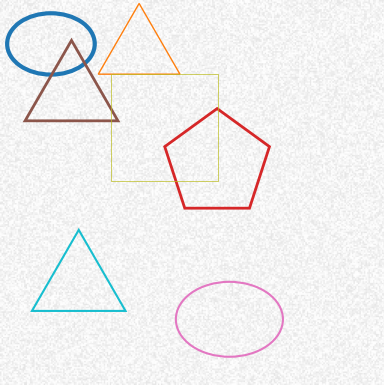[{"shape": "oval", "thickness": 3, "radius": 0.57, "center": [0.132, 0.886]}, {"shape": "triangle", "thickness": 1, "radius": 0.61, "center": [0.361, 0.869]}, {"shape": "pentagon", "thickness": 2, "radius": 0.72, "center": [0.564, 0.575]}, {"shape": "triangle", "thickness": 2, "radius": 0.7, "center": [0.186, 0.756]}, {"shape": "oval", "thickness": 1.5, "radius": 0.7, "center": [0.596, 0.171]}, {"shape": "square", "thickness": 0.5, "radius": 0.7, "center": [0.427, 0.669]}, {"shape": "triangle", "thickness": 1.5, "radius": 0.7, "center": [0.205, 0.263]}]